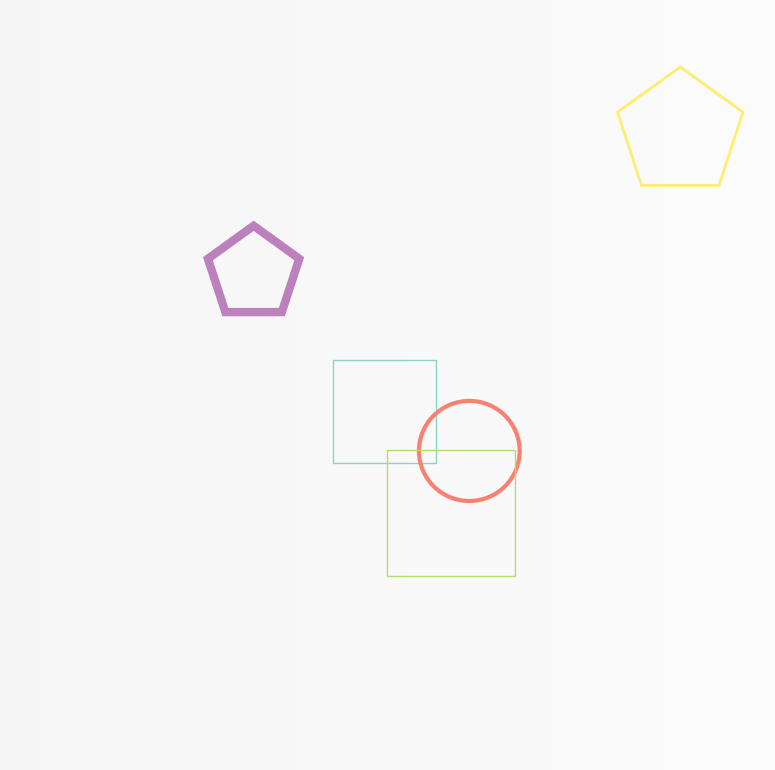[{"shape": "square", "thickness": 0.5, "radius": 0.33, "center": [0.496, 0.466]}, {"shape": "circle", "thickness": 1.5, "radius": 0.32, "center": [0.606, 0.414]}, {"shape": "square", "thickness": 0.5, "radius": 0.41, "center": [0.582, 0.333]}, {"shape": "pentagon", "thickness": 3, "radius": 0.31, "center": [0.327, 0.645]}, {"shape": "pentagon", "thickness": 1, "radius": 0.43, "center": [0.878, 0.828]}]